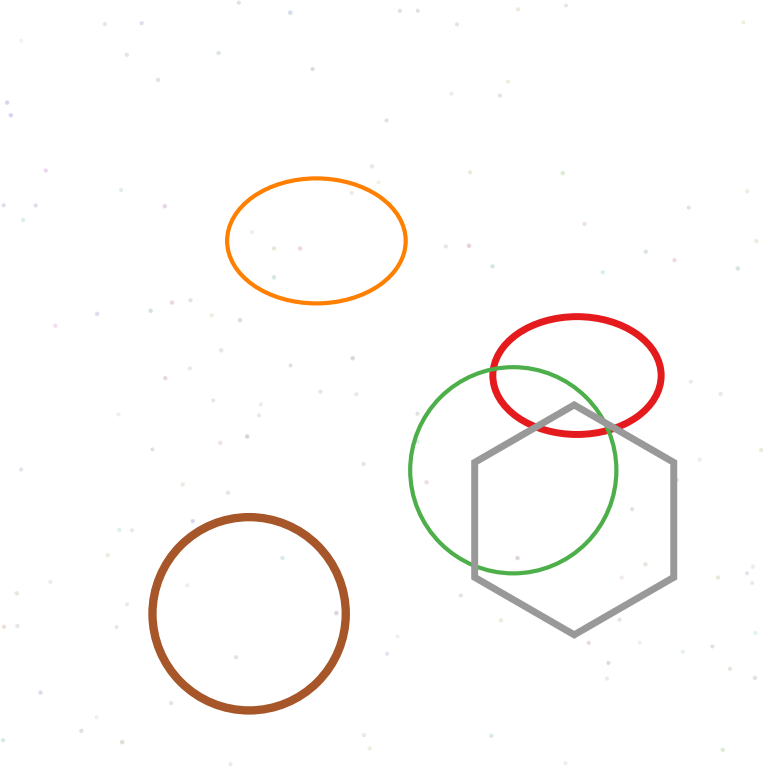[{"shape": "oval", "thickness": 2.5, "radius": 0.55, "center": [0.749, 0.512]}, {"shape": "circle", "thickness": 1.5, "radius": 0.67, "center": [0.667, 0.389]}, {"shape": "oval", "thickness": 1.5, "radius": 0.58, "center": [0.411, 0.687]}, {"shape": "circle", "thickness": 3, "radius": 0.63, "center": [0.324, 0.203]}, {"shape": "hexagon", "thickness": 2.5, "radius": 0.75, "center": [0.746, 0.325]}]